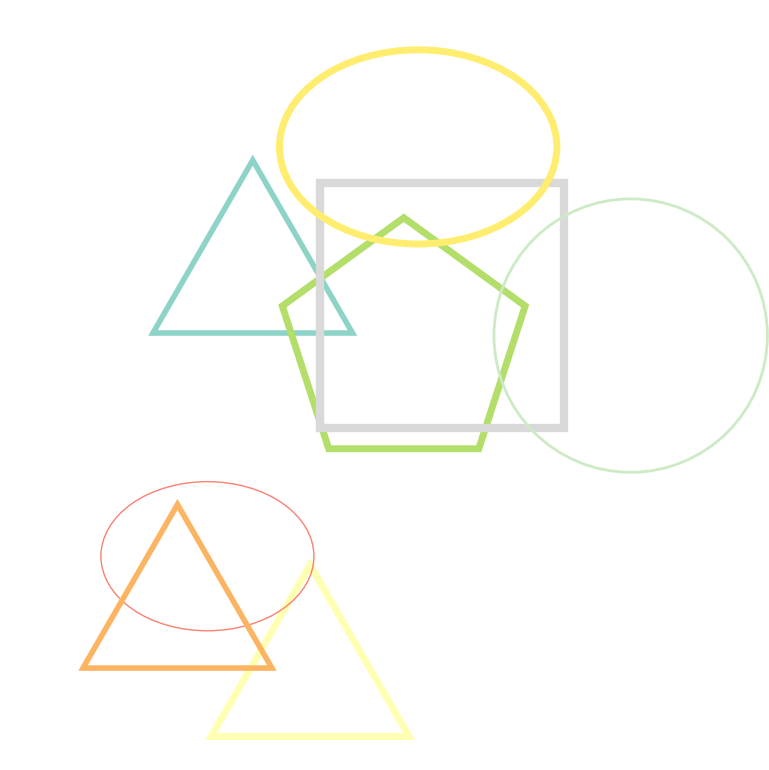[{"shape": "triangle", "thickness": 2, "radius": 0.75, "center": [0.328, 0.642]}, {"shape": "triangle", "thickness": 2.5, "radius": 0.74, "center": [0.403, 0.118]}, {"shape": "oval", "thickness": 0.5, "radius": 0.69, "center": [0.269, 0.278]}, {"shape": "triangle", "thickness": 2, "radius": 0.71, "center": [0.23, 0.203]}, {"shape": "pentagon", "thickness": 2.5, "radius": 0.83, "center": [0.524, 0.551]}, {"shape": "square", "thickness": 3, "radius": 0.79, "center": [0.574, 0.604]}, {"shape": "circle", "thickness": 1, "radius": 0.89, "center": [0.819, 0.564]}, {"shape": "oval", "thickness": 2.5, "radius": 0.9, "center": [0.543, 0.809]}]